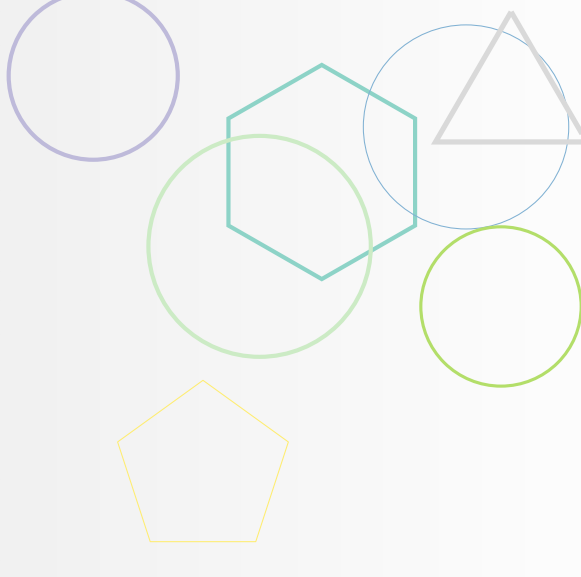[{"shape": "hexagon", "thickness": 2, "radius": 0.93, "center": [0.554, 0.701]}, {"shape": "circle", "thickness": 2, "radius": 0.73, "center": [0.16, 0.868]}, {"shape": "circle", "thickness": 0.5, "radius": 0.88, "center": [0.802, 0.779]}, {"shape": "circle", "thickness": 1.5, "radius": 0.69, "center": [0.862, 0.468]}, {"shape": "triangle", "thickness": 2.5, "radius": 0.75, "center": [0.879, 0.828]}, {"shape": "circle", "thickness": 2, "radius": 0.96, "center": [0.447, 0.573]}, {"shape": "pentagon", "thickness": 0.5, "radius": 0.77, "center": [0.349, 0.186]}]